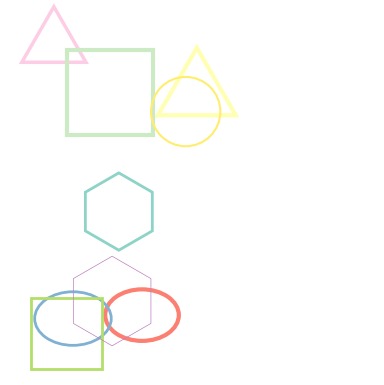[{"shape": "hexagon", "thickness": 2, "radius": 0.5, "center": [0.309, 0.45]}, {"shape": "triangle", "thickness": 3, "radius": 0.58, "center": [0.511, 0.759]}, {"shape": "oval", "thickness": 3, "radius": 0.48, "center": [0.369, 0.181]}, {"shape": "oval", "thickness": 2, "radius": 0.5, "center": [0.19, 0.173]}, {"shape": "square", "thickness": 2, "radius": 0.46, "center": [0.173, 0.133]}, {"shape": "triangle", "thickness": 2.5, "radius": 0.48, "center": [0.14, 0.886]}, {"shape": "hexagon", "thickness": 0.5, "radius": 0.58, "center": [0.291, 0.218]}, {"shape": "square", "thickness": 3, "radius": 0.56, "center": [0.285, 0.76]}, {"shape": "circle", "thickness": 1.5, "radius": 0.45, "center": [0.482, 0.71]}]